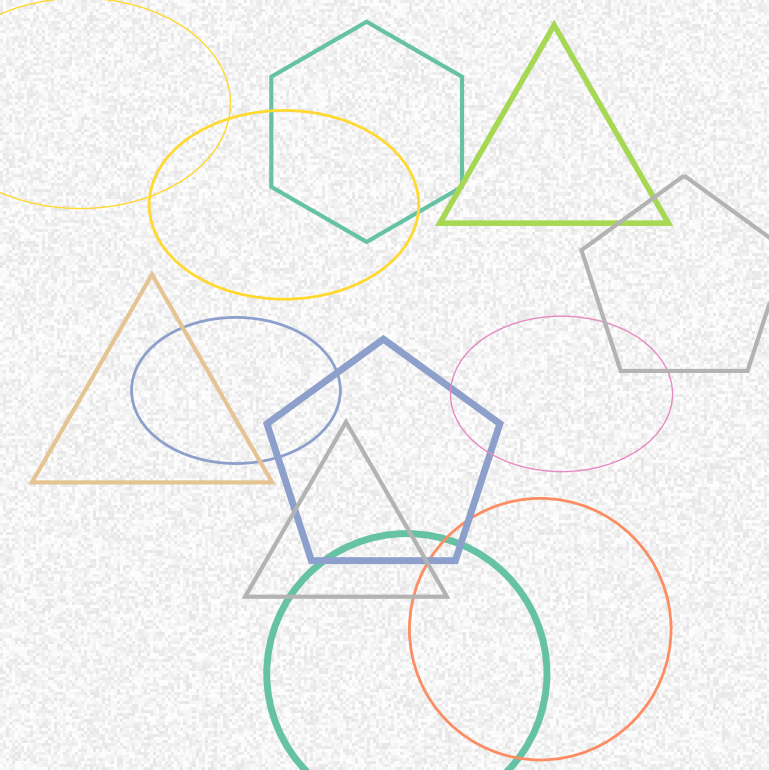[{"shape": "circle", "thickness": 2.5, "radius": 0.91, "center": [0.528, 0.125]}, {"shape": "hexagon", "thickness": 1.5, "radius": 0.71, "center": [0.476, 0.829]}, {"shape": "circle", "thickness": 1, "radius": 0.85, "center": [0.702, 0.183]}, {"shape": "pentagon", "thickness": 2.5, "radius": 0.8, "center": [0.498, 0.401]}, {"shape": "oval", "thickness": 1, "radius": 0.68, "center": [0.306, 0.493]}, {"shape": "oval", "thickness": 0.5, "radius": 0.72, "center": [0.729, 0.488]}, {"shape": "triangle", "thickness": 2, "radius": 0.86, "center": [0.72, 0.796]}, {"shape": "oval", "thickness": 1, "radius": 0.88, "center": [0.369, 0.734]}, {"shape": "oval", "thickness": 0.5, "radius": 0.98, "center": [0.104, 0.866]}, {"shape": "triangle", "thickness": 1.5, "radius": 0.9, "center": [0.197, 0.464]}, {"shape": "triangle", "thickness": 1.5, "radius": 0.76, "center": [0.449, 0.301]}, {"shape": "pentagon", "thickness": 1.5, "radius": 0.7, "center": [0.888, 0.632]}]